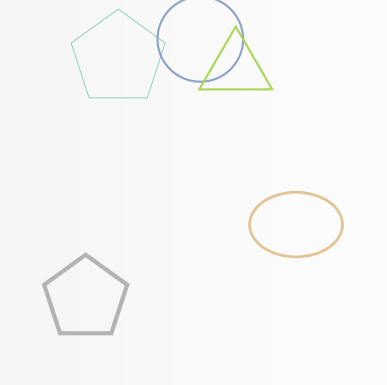[{"shape": "pentagon", "thickness": 0.5, "radius": 0.64, "center": [0.305, 0.849]}, {"shape": "circle", "thickness": 1.5, "radius": 0.55, "center": [0.517, 0.898]}, {"shape": "triangle", "thickness": 1.5, "radius": 0.54, "center": [0.608, 0.822]}, {"shape": "oval", "thickness": 2, "radius": 0.6, "center": [0.764, 0.417]}, {"shape": "pentagon", "thickness": 3, "radius": 0.56, "center": [0.221, 0.226]}]